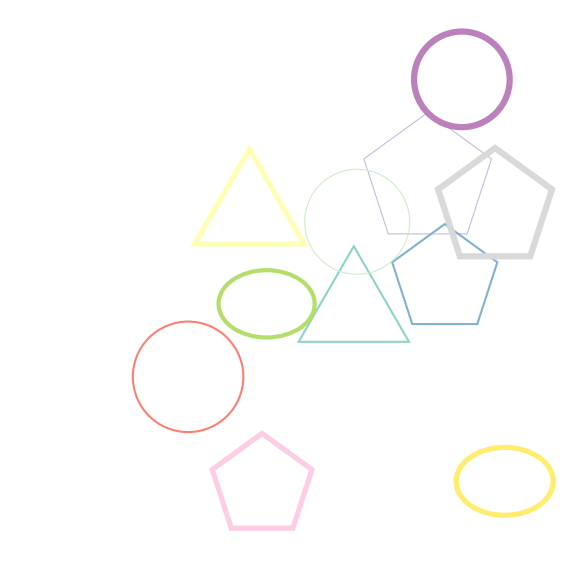[{"shape": "triangle", "thickness": 1, "radius": 0.55, "center": [0.613, 0.462]}, {"shape": "triangle", "thickness": 2.5, "radius": 0.55, "center": [0.432, 0.631]}, {"shape": "pentagon", "thickness": 0.5, "radius": 0.58, "center": [0.741, 0.688]}, {"shape": "circle", "thickness": 1, "radius": 0.48, "center": [0.326, 0.347]}, {"shape": "pentagon", "thickness": 1, "radius": 0.48, "center": [0.77, 0.515]}, {"shape": "oval", "thickness": 2, "radius": 0.42, "center": [0.462, 0.473]}, {"shape": "pentagon", "thickness": 2.5, "radius": 0.45, "center": [0.454, 0.158]}, {"shape": "pentagon", "thickness": 3, "radius": 0.52, "center": [0.857, 0.639]}, {"shape": "circle", "thickness": 3, "radius": 0.41, "center": [0.8, 0.862]}, {"shape": "circle", "thickness": 0.5, "radius": 0.45, "center": [0.619, 0.615]}, {"shape": "oval", "thickness": 2.5, "radius": 0.42, "center": [0.874, 0.166]}]